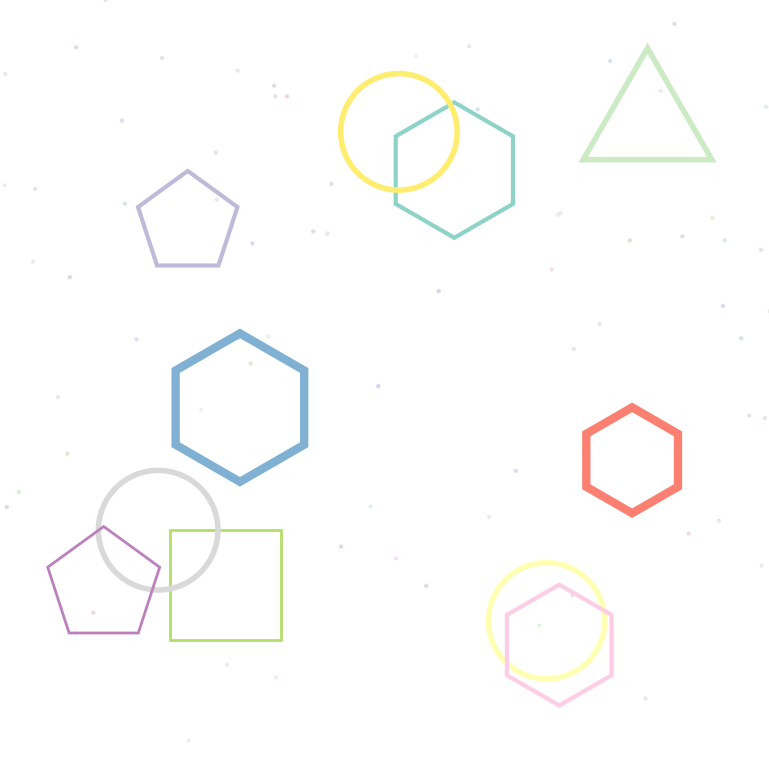[{"shape": "hexagon", "thickness": 1.5, "radius": 0.44, "center": [0.59, 0.779]}, {"shape": "circle", "thickness": 2, "radius": 0.38, "center": [0.71, 0.194]}, {"shape": "pentagon", "thickness": 1.5, "radius": 0.34, "center": [0.244, 0.71]}, {"shape": "hexagon", "thickness": 3, "radius": 0.34, "center": [0.821, 0.402]}, {"shape": "hexagon", "thickness": 3, "radius": 0.48, "center": [0.312, 0.471]}, {"shape": "square", "thickness": 1, "radius": 0.36, "center": [0.293, 0.24]}, {"shape": "hexagon", "thickness": 1.5, "radius": 0.39, "center": [0.726, 0.162]}, {"shape": "circle", "thickness": 2, "radius": 0.39, "center": [0.205, 0.311]}, {"shape": "pentagon", "thickness": 1, "radius": 0.38, "center": [0.135, 0.24]}, {"shape": "triangle", "thickness": 2, "radius": 0.48, "center": [0.841, 0.841]}, {"shape": "circle", "thickness": 2, "radius": 0.38, "center": [0.518, 0.829]}]